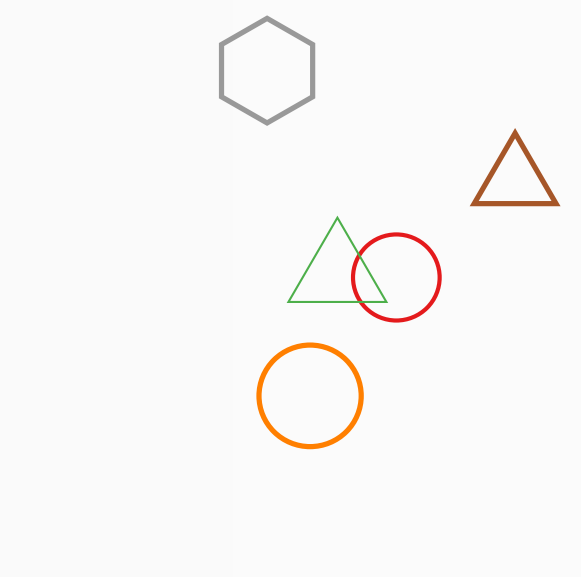[{"shape": "circle", "thickness": 2, "radius": 0.37, "center": [0.682, 0.519]}, {"shape": "triangle", "thickness": 1, "radius": 0.49, "center": [0.58, 0.525]}, {"shape": "circle", "thickness": 2.5, "radius": 0.44, "center": [0.534, 0.314]}, {"shape": "triangle", "thickness": 2.5, "radius": 0.41, "center": [0.886, 0.687]}, {"shape": "hexagon", "thickness": 2.5, "radius": 0.45, "center": [0.46, 0.877]}]